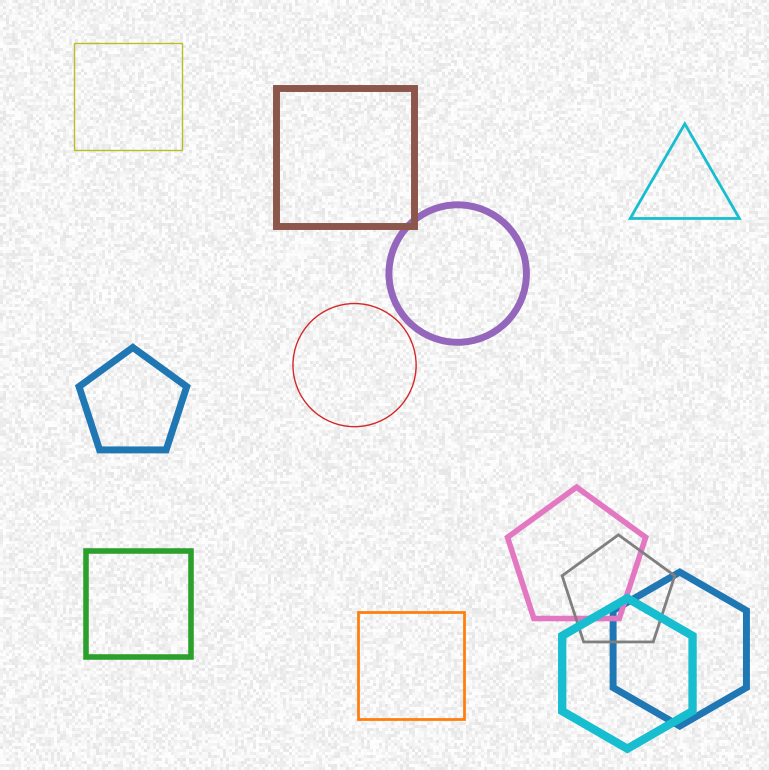[{"shape": "hexagon", "thickness": 2.5, "radius": 0.5, "center": [0.883, 0.157]}, {"shape": "pentagon", "thickness": 2.5, "radius": 0.37, "center": [0.173, 0.475]}, {"shape": "square", "thickness": 1, "radius": 0.35, "center": [0.534, 0.136]}, {"shape": "square", "thickness": 2, "radius": 0.34, "center": [0.18, 0.216]}, {"shape": "circle", "thickness": 0.5, "radius": 0.4, "center": [0.46, 0.526]}, {"shape": "circle", "thickness": 2.5, "radius": 0.45, "center": [0.594, 0.645]}, {"shape": "square", "thickness": 2.5, "radius": 0.45, "center": [0.448, 0.796]}, {"shape": "pentagon", "thickness": 2, "radius": 0.47, "center": [0.749, 0.273]}, {"shape": "pentagon", "thickness": 1, "radius": 0.38, "center": [0.803, 0.229]}, {"shape": "square", "thickness": 0.5, "radius": 0.35, "center": [0.166, 0.875]}, {"shape": "triangle", "thickness": 1, "radius": 0.41, "center": [0.889, 0.757]}, {"shape": "hexagon", "thickness": 3, "radius": 0.49, "center": [0.815, 0.125]}]